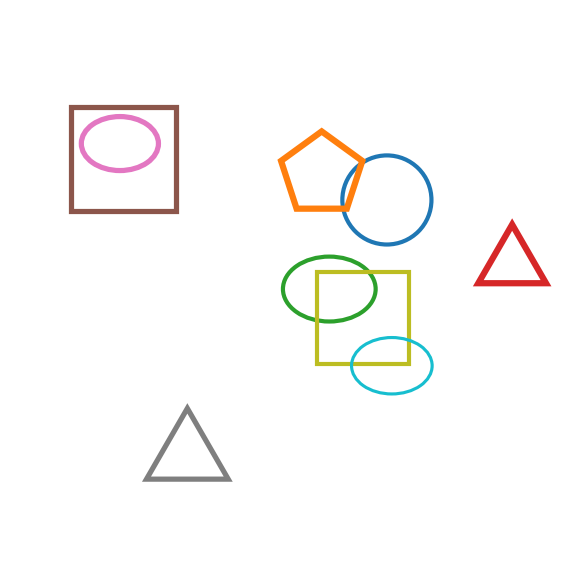[{"shape": "circle", "thickness": 2, "radius": 0.39, "center": [0.67, 0.653]}, {"shape": "pentagon", "thickness": 3, "radius": 0.37, "center": [0.557, 0.698]}, {"shape": "oval", "thickness": 2, "radius": 0.4, "center": [0.57, 0.499]}, {"shape": "triangle", "thickness": 3, "radius": 0.34, "center": [0.887, 0.543]}, {"shape": "square", "thickness": 2.5, "radius": 0.45, "center": [0.214, 0.724]}, {"shape": "oval", "thickness": 2.5, "radius": 0.33, "center": [0.208, 0.751]}, {"shape": "triangle", "thickness": 2.5, "radius": 0.41, "center": [0.324, 0.21]}, {"shape": "square", "thickness": 2, "radius": 0.4, "center": [0.629, 0.448]}, {"shape": "oval", "thickness": 1.5, "radius": 0.35, "center": [0.679, 0.366]}]